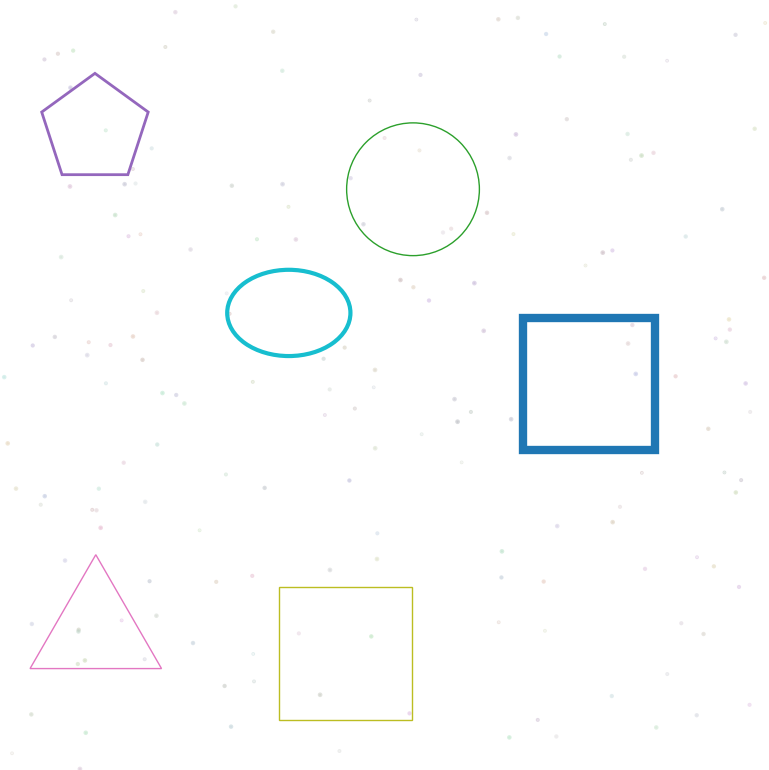[{"shape": "square", "thickness": 3, "radius": 0.43, "center": [0.764, 0.501]}, {"shape": "circle", "thickness": 0.5, "radius": 0.43, "center": [0.536, 0.754]}, {"shape": "pentagon", "thickness": 1, "radius": 0.36, "center": [0.123, 0.832]}, {"shape": "triangle", "thickness": 0.5, "radius": 0.49, "center": [0.124, 0.181]}, {"shape": "square", "thickness": 0.5, "radius": 0.43, "center": [0.449, 0.151]}, {"shape": "oval", "thickness": 1.5, "radius": 0.4, "center": [0.375, 0.594]}]